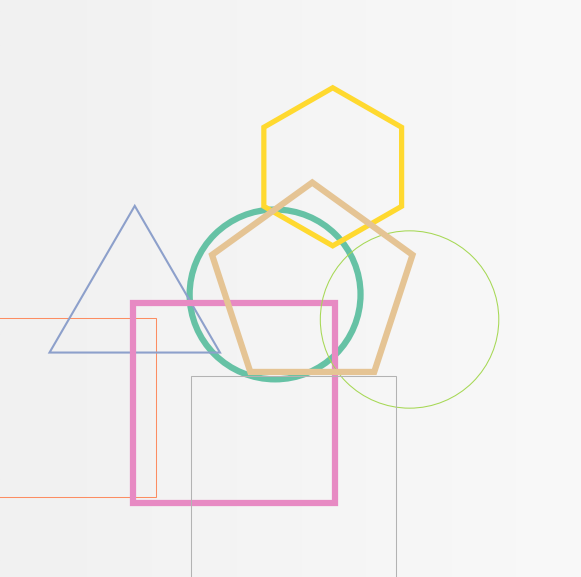[{"shape": "circle", "thickness": 3, "radius": 0.73, "center": [0.473, 0.489]}, {"shape": "square", "thickness": 0.5, "radius": 0.78, "center": [0.114, 0.294]}, {"shape": "triangle", "thickness": 1, "radius": 0.85, "center": [0.232, 0.473]}, {"shape": "square", "thickness": 3, "radius": 0.87, "center": [0.402, 0.301]}, {"shape": "circle", "thickness": 0.5, "radius": 0.77, "center": [0.705, 0.446]}, {"shape": "hexagon", "thickness": 2.5, "radius": 0.68, "center": [0.572, 0.71]}, {"shape": "pentagon", "thickness": 3, "radius": 0.91, "center": [0.537, 0.502]}, {"shape": "square", "thickness": 0.5, "radius": 0.88, "center": [0.505, 0.172]}]